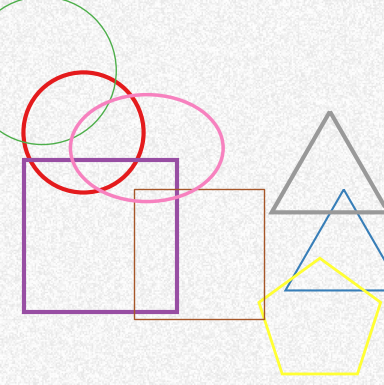[{"shape": "circle", "thickness": 3, "radius": 0.78, "center": [0.217, 0.656]}, {"shape": "triangle", "thickness": 1.5, "radius": 0.87, "center": [0.893, 0.333]}, {"shape": "circle", "thickness": 1, "radius": 0.96, "center": [0.11, 0.817]}, {"shape": "square", "thickness": 3, "radius": 0.99, "center": [0.261, 0.386]}, {"shape": "pentagon", "thickness": 2, "radius": 0.83, "center": [0.831, 0.163]}, {"shape": "square", "thickness": 1, "radius": 0.85, "center": [0.516, 0.34]}, {"shape": "oval", "thickness": 2.5, "radius": 0.99, "center": [0.381, 0.615]}, {"shape": "triangle", "thickness": 3, "radius": 0.87, "center": [0.857, 0.536]}]